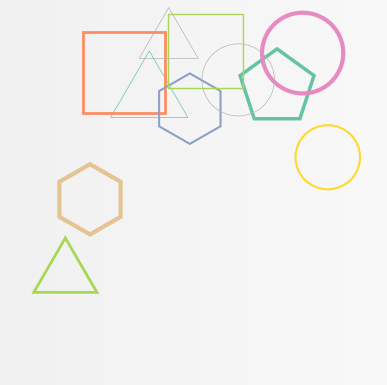[{"shape": "triangle", "thickness": 0.5, "radius": 0.58, "center": [0.385, 0.753]}, {"shape": "pentagon", "thickness": 2.5, "radius": 0.5, "center": [0.715, 0.773]}, {"shape": "square", "thickness": 2, "radius": 0.53, "center": [0.321, 0.811]}, {"shape": "hexagon", "thickness": 1.5, "radius": 0.46, "center": [0.49, 0.718]}, {"shape": "circle", "thickness": 3, "radius": 0.52, "center": [0.781, 0.862]}, {"shape": "triangle", "thickness": 2, "radius": 0.47, "center": [0.169, 0.288]}, {"shape": "square", "thickness": 1, "radius": 0.48, "center": [0.531, 0.868]}, {"shape": "circle", "thickness": 1.5, "radius": 0.42, "center": [0.846, 0.592]}, {"shape": "hexagon", "thickness": 3, "radius": 0.46, "center": [0.232, 0.482]}, {"shape": "triangle", "thickness": 0.5, "radius": 0.44, "center": [0.435, 0.892]}, {"shape": "circle", "thickness": 0.5, "radius": 0.47, "center": [0.615, 0.792]}]